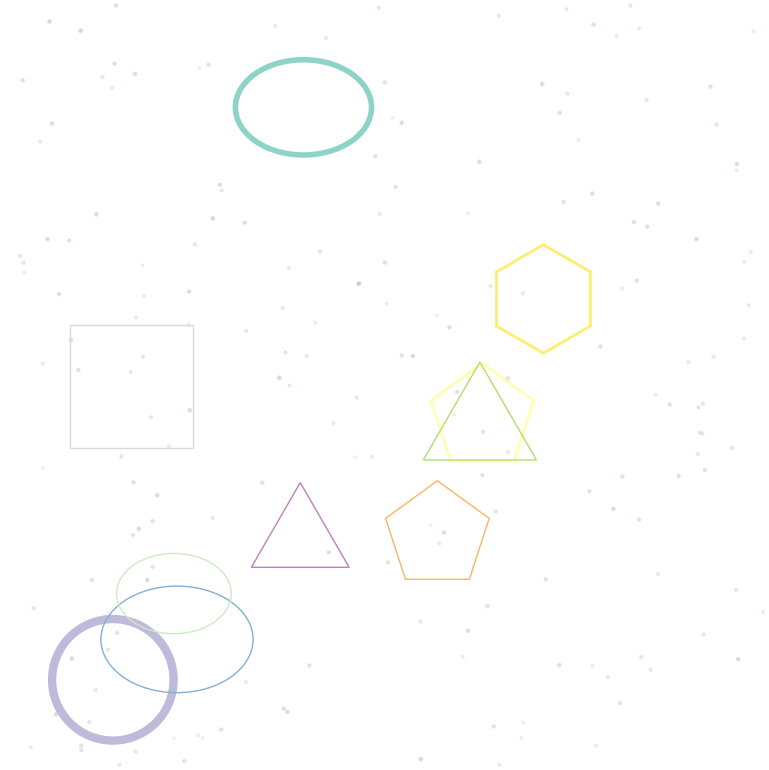[{"shape": "oval", "thickness": 2, "radius": 0.44, "center": [0.394, 0.861]}, {"shape": "pentagon", "thickness": 1, "radius": 0.35, "center": [0.626, 0.458]}, {"shape": "circle", "thickness": 3, "radius": 0.39, "center": [0.147, 0.117]}, {"shape": "oval", "thickness": 0.5, "radius": 0.49, "center": [0.23, 0.17]}, {"shape": "pentagon", "thickness": 0.5, "radius": 0.35, "center": [0.568, 0.305]}, {"shape": "triangle", "thickness": 0.5, "radius": 0.42, "center": [0.623, 0.445]}, {"shape": "square", "thickness": 0.5, "radius": 0.4, "center": [0.171, 0.498]}, {"shape": "triangle", "thickness": 0.5, "radius": 0.37, "center": [0.39, 0.3]}, {"shape": "oval", "thickness": 0.5, "radius": 0.37, "center": [0.226, 0.229]}, {"shape": "hexagon", "thickness": 1, "radius": 0.35, "center": [0.706, 0.612]}]